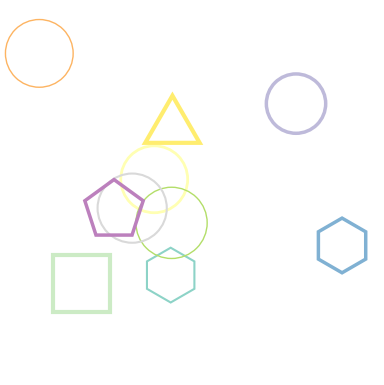[{"shape": "hexagon", "thickness": 1.5, "radius": 0.36, "center": [0.443, 0.285]}, {"shape": "circle", "thickness": 2, "radius": 0.43, "center": [0.401, 0.534]}, {"shape": "circle", "thickness": 2.5, "radius": 0.39, "center": [0.769, 0.731]}, {"shape": "hexagon", "thickness": 2.5, "radius": 0.35, "center": [0.888, 0.362]}, {"shape": "circle", "thickness": 1, "radius": 0.44, "center": [0.102, 0.861]}, {"shape": "circle", "thickness": 1, "radius": 0.46, "center": [0.446, 0.421]}, {"shape": "circle", "thickness": 1.5, "radius": 0.45, "center": [0.343, 0.459]}, {"shape": "pentagon", "thickness": 2.5, "radius": 0.4, "center": [0.296, 0.454]}, {"shape": "square", "thickness": 3, "radius": 0.37, "center": [0.212, 0.263]}, {"shape": "triangle", "thickness": 3, "radius": 0.41, "center": [0.448, 0.67]}]